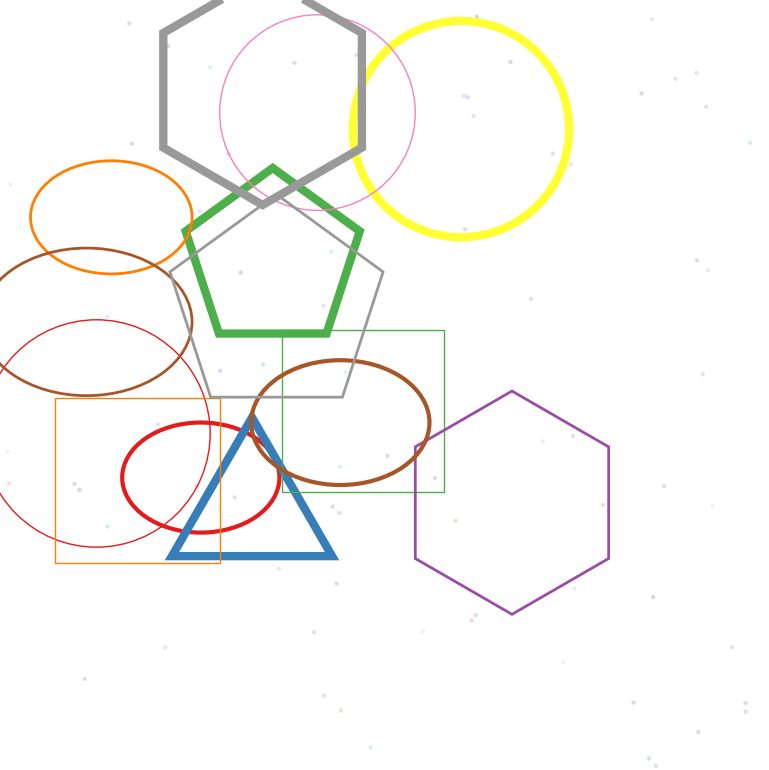[{"shape": "circle", "thickness": 0.5, "radius": 0.74, "center": [0.125, 0.437]}, {"shape": "oval", "thickness": 1.5, "radius": 0.51, "center": [0.261, 0.38]}, {"shape": "triangle", "thickness": 3, "radius": 0.6, "center": [0.327, 0.338]}, {"shape": "square", "thickness": 0.5, "radius": 0.53, "center": [0.472, 0.466]}, {"shape": "pentagon", "thickness": 3, "radius": 0.59, "center": [0.354, 0.663]}, {"shape": "hexagon", "thickness": 1, "radius": 0.72, "center": [0.665, 0.347]}, {"shape": "oval", "thickness": 1, "radius": 0.52, "center": [0.145, 0.718]}, {"shape": "square", "thickness": 0.5, "radius": 0.54, "center": [0.179, 0.376]}, {"shape": "circle", "thickness": 3, "radius": 0.7, "center": [0.599, 0.832]}, {"shape": "oval", "thickness": 1.5, "radius": 0.58, "center": [0.442, 0.451]}, {"shape": "oval", "thickness": 1, "radius": 0.68, "center": [0.112, 0.582]}, {"shape": "circle", "thickness": 0.5, "radius": 0.63, "center": [0.412, 0.854]}, {"shape": "hexagon", "thickness": 3, "radius": 0.74, "center": [0.341, 0.883]}, {"shape": "pentagon", "thickness": 1, "radius": 0.73, "center": [0.359, 0.602]}]